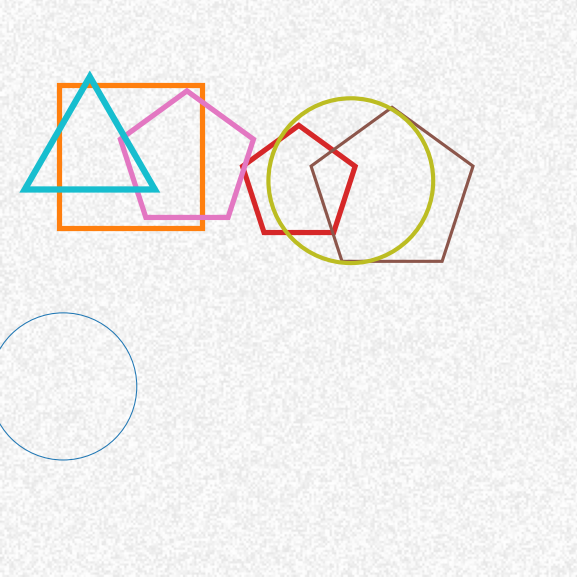[{"shape": "circle", "thickness": 0.5, "radius": 0.64, "center": [0.109, 0.33]}, {"shape": "square", "thickness": 2.5, "radius": 0.62, "center": [0.226, 0.727]}, {"shape": "pentagon", "thickness": 2.5, "radius": 0.51, "center": [0.517, 0.679]}, {"shape": "pentagon", "thickness": 1.5, "radius": 0.74, "center": [0.679, 0.666]}, {"shape": "pentagon", "thickness": 2.5, "radius": 0.61, "center": [0.324, 0.721]}, {"shape": "circle", "thickness": 2, "radius": 0.71, "center": [0.607, 0.686]}, {"shape": "triangle", "thickness": 3, "radius": 0.65, "center": [0.156, 0.736]}]